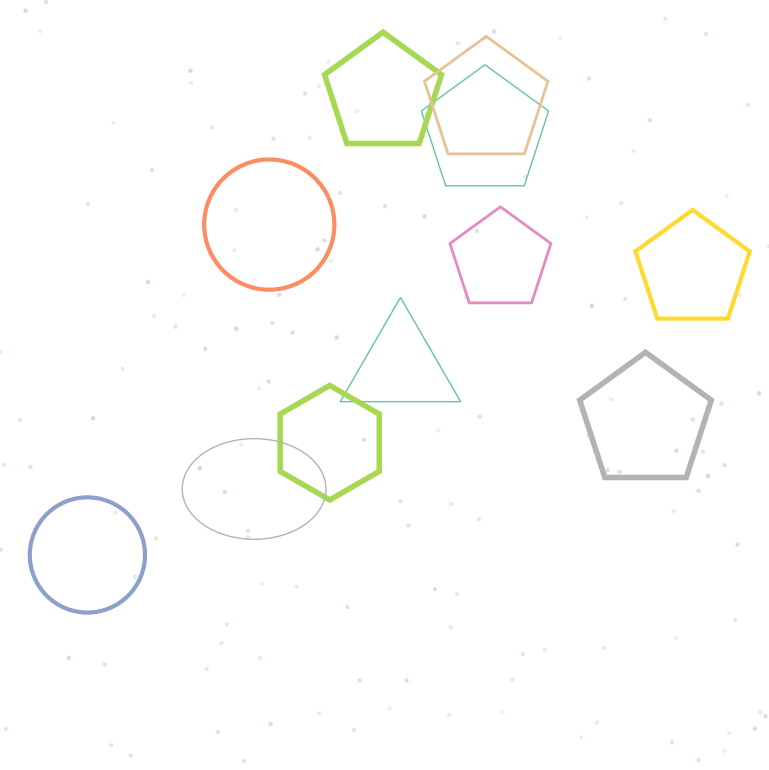[{"shape": "triangle", "thickness": 0.5, "radius": 0.45, "center": [0.52, 0.524]}, {"shape": "pentagon", "thickness": 0.5, "radius": 0.43, "center": [0.63, 0.829]}, {"shape": "circle", "thickness": 1.5, "radius": 0.42, "center": [0.35, 0.708]}, {"shape": "circle", "thickness": 1.5, "radius": 0.37, "center": [0.114, 0.279]}, {"shape": "pentagon", "thickness": 1, "radius": 0.34, "center": [0.65, 0.662]}, {"shape": "hexagon", "thickness": 2, "radius": 0.37, "center": [0.428, 0.425]}, {"shape": "pentagon", "thickness": 2, "radius": 0.4, "center": [0.497, 0.878]}, {"shape": "pentagon", "thickness": 1.5, "radius": 0.39, "center": [0.899, 0.649]}, {"shape": "pentagon", "thickness": 1, "radius": 0.42, "center": [0.631, 0.868]}, {"shape": "oval", "thickness": 0.5, "radius": 0.47, "center": [0.33, 0.365]}, {"shape": "pentagon", "thickness": 2, "radius": 0.45, "center": [0.838, 0.453]}]